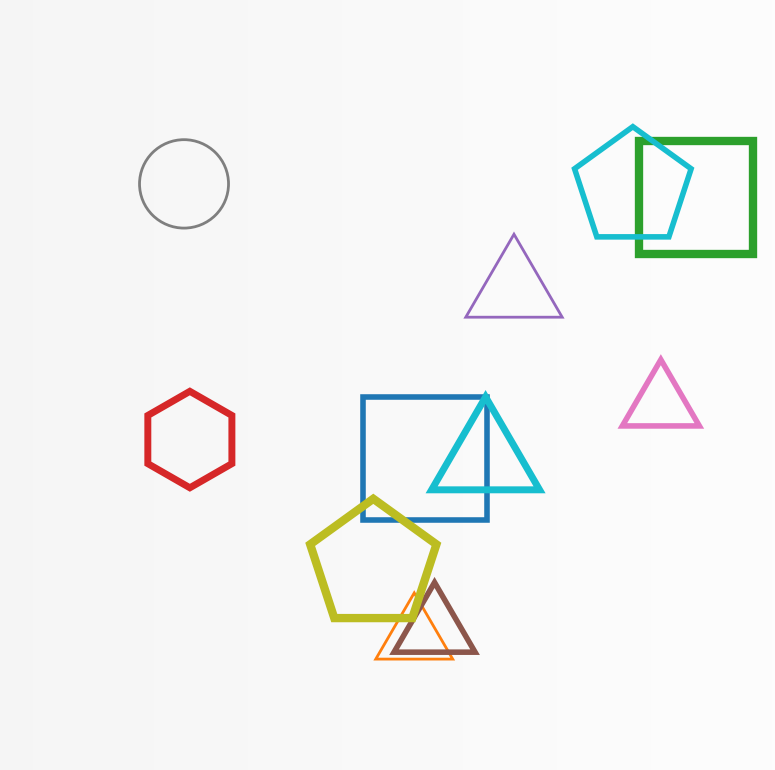[{"shape": "square", "thickness": 2, "radius": 0.4, "center": [0.548, 0.405]}, {"shape": "triangle", "thickness": 1, "radius": 0.29, "center": [0.534, 0.173]}, {"shape": "square", "thickness": 3, "radius": 0.37, "center": [0.898, 0.743]}, {"shape": "hexagon", "thickness": 2.5, "radius": 0.31, "center": [0.245, 0.429]}, {"shape": "triangle", "thickness": 1, "radius": 0.36, "center": [0.663, 0.624]}, {"shape": "triangle", "thickness": 2, "radius": 0.3, "center": [0.561, 0.183]}, {"shape": "triangle", "thickness": 2, "radius": 0.29, "center": [0.853, 0.476]}, {"shape": "circle", "thickness": 1, "radius": 0.29, "center": [0.237, 0.761]}, {"shape": "pentagon", "thickness": 3, "radius": 0.43, "center": [0.482, 0.267]}, {"shape": "pentagon", "thickness": 2, "radius": 0.4, "center": [0.817, 0.756]}, {"shape": "triangle", "thickness": 2.5, "radius": 0.4, "center": [0.627, 0.404]}]